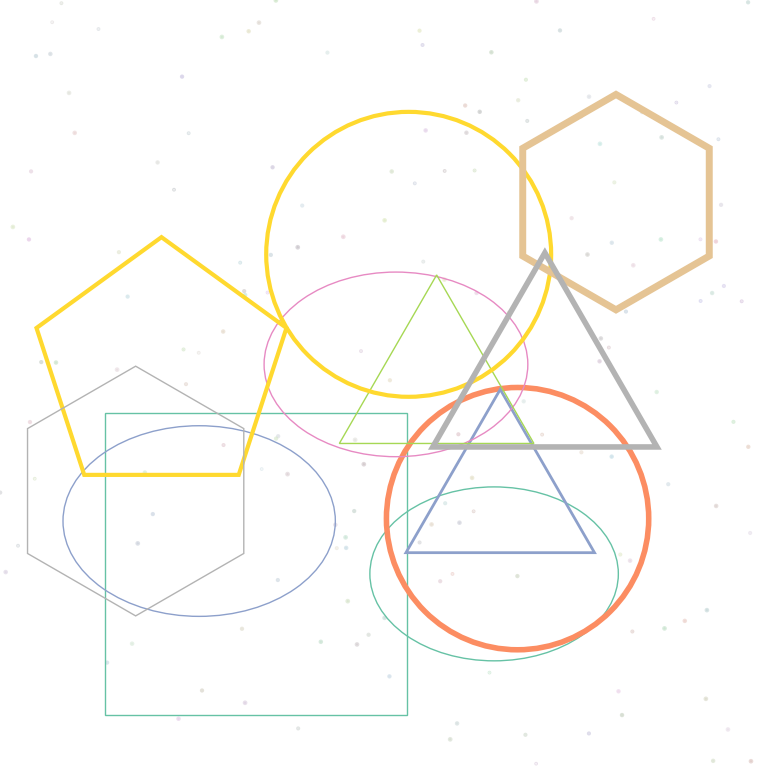[{"shape": "square", "thickness": 0.5, "radius": 0.98, "center": [0.333, 0.268]}, {"shape": "oval", "thickness": 0.5, "radius": 0.81, "center": [0.642, 0.255]}, {"shape": "circle", "thickness": 2, "radius": 0.85, "center": [0.672, 0.326]}, {"shape": "triangle", "thickness": 1, "radius": 0.71, "center": [0.65, 0.353]}, {"shape": "oval", "thickness": 0.5, "radius": 0.88, "center": [0.259, 0.323]}, {"shape": "oval", "thickness": 0.5, "radius": 0.86, "center": [0.514, 0.527]}, {"shape": "triangle", "thickness": 0.5, "radius": 0.73, "center": [0.567, 0.497]}, {"shape": "circle", "thickness": 1.5, "radius": 0.93, "center": [0.531, 0.67]}, {"shape": "pentagon", "thickness": 1.5, "radius": 0.85, "center": [0.21, 0.521]}, {"shape": "hexagon", "thickness": 2.5, "radius": 0.7, "center": [0.8, 0.737]}, {"shape": "triangle", "thickness": 2, "radius": 0.84, "center": [0.708, 0.504]}, {"shape": "hexagon", "thickness": 0.5, "radius": 0.81, "center": [0.176, 0.362]}]